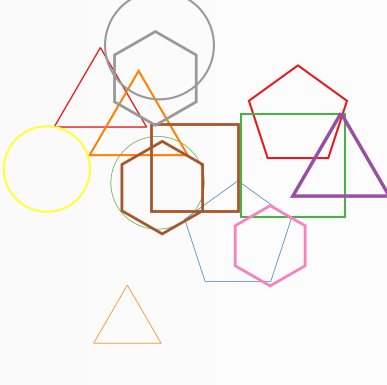[{"shape": "triangle", "thickness": 1, "radius": 0.69, "center": [0.259, 0.739]}, {"shape": "pentagon", "thickness": 1.5, "radius": 0.67, "center": [0.769, 0.697]}, {"shape": "pentagon", "thickness": 0.5, "radius": 0.72, "center": [0.614, 0.386]}, {"shape": "circle", "thickness": 0.5, "radius": 0.6, "center": [0.407, 0.525]}, {"shape": "square", "thickness": 1.5, "radius": 0.67, "center": [0.756, 0.57]}, {"shape": "triangle", "thickness": 2.5, "radius": 0.72, "center": [0.88, 0.563]}, {"shape": "triangle", "thickness": 0.5, "radius": 0.5, "center": [0.329, 0.159]}, {"shape": "triangle", "thickness": 1.5, "radius": 0.73, "center": [0.358, 0.67]}, {"shape": "circle", "thickness": 1.5, "radius": 0.56, "center": [0.121, 0.561]}, {"shape": "square", "thickness": 2, "radius": 0.56, "center": [0.501, 0.565]}, {"shape": "hexagon", "thickness": 2, "radius": 0.6, "center": [0.419, 0.513]}, {"shape": "hexagon", "thickness": 2, "radius": 0.52, "center": [0.697, 0.362]}, {"shape": "circle", "thickness": 1.5, "radius": 0.7, "center": [0.412, 0.882]}, {"shape": "hexagon", "thickness": 2, "radius": 0.61, "center": [0.401, 0.796]}]